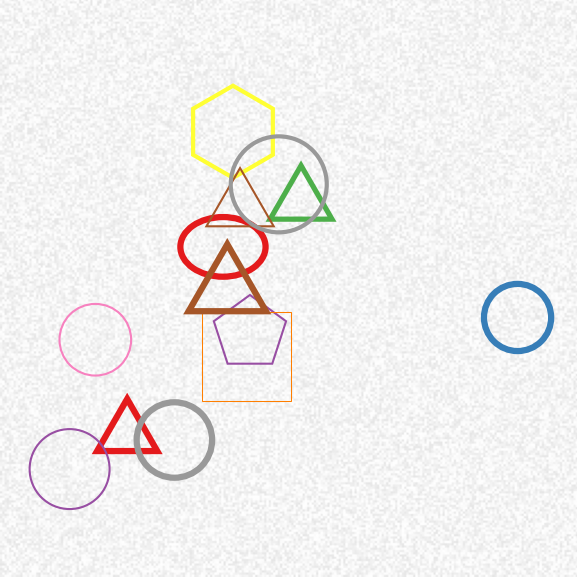[{"shape": "oval", "thickness": 3, "radius": 0.37, "center": [0.386, 0.572]}, {"shape": "triangle", "thickness": 3, "radius": 0.3, "center": [0.22, 0.248]}, {"shape": "circle", "thickness": 3, "radius": 0.29, "center": [0.896, 0.449]}, {"shape": "triangle", "thickness": 2.5, "radius": 0.31, "center": [0.521, 0.651]}, {"shape": "pentagon", "thickness": 1, "radius": 0.33, "center": [0.433, 0.423]}, {"shape": "circle", "thickness": 1, "radius": 0.35, "center": [0.121, 0.187]}, {"shape": "square", "thickness": 0.5, "radius": 0.38, "center": [0.427, 0.382]}, {"shape": "hexagon", "thickness": 2, "radius": 0.4, "center": [0.403, 0.771]}, {"shape": "triangle", "thickness": 1, "radius": 0.34, "center": [0.416, 0.641]}, {"shape": "triangle", "thickness": 3, "radius": 0.39, "center": [0.394, 0.499]}, {"shape": "circle", "thickness": 1, "radius": 0.31, "center": [0.165, 0.411]}, {"shape": "circle", "thickness": 3, "radius": 0.33, "center": [0.302, 0.237]}, {"shape": "circle", "thickness": 2, "radius": 0.42, "center": [0.483, 0.68]}]